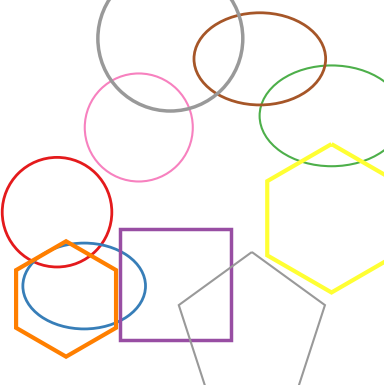[{"shape": "circle", "thickness": 2, "radius": 0.71, "center": [0.148, 0.449]}, {"shape": "oval", "thickness": 2, "radius": 0.8, "center": [0.219, 0.257]}, {"shape": "oval", "thickness": 1.5, "radius": 0.93, "center": [0.861, 0.699]}, {"shape": "square", "thickness": 2.5, "radius": 0.72, "center": [0.456, 0.261]}, {"shape": "hexagon", "thickness": 3, "radius": 0.75, "center": [0.172, 0.223]}, {"shape": "hexagon", "thickness": 3, "radius": 0.96, "center": [0.861, 0.433]}, {"shape": "oval", "thickness": 2, "radius": 0.85, "center": [0.675, 0.847]}, {"shape": "circle", "thickness": 1.5, "radius": 0.7, "center": [0.36, 0.669]}, {"shape": "circle", "thickness": 2.5, "radius": 0.94, "center": [0.442, 0.9]}, {"shape": "pentagon", "thickness": 1.5, "radius": 1.0, "center": [0.654, 0.146]}]